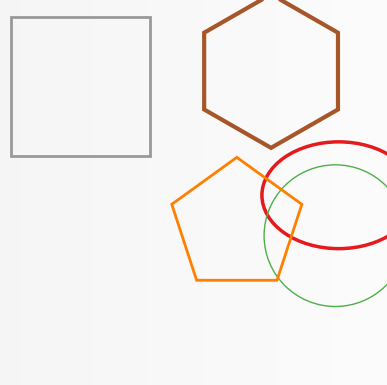[{"shape": "oval", "thickness": 2.5, "radius": 0.99, "center": [0.874, 0.493]}, {"shape": "circle", "thickness": 1, "radius": 0.92, "center": [0.865, 0.388]}, {"shape": "pentagon", "thickness": 2, "radius": 0.88, "center": [0.611, 0.415]}, {"shape": "hexagon", "thickness": 3, "radius": 1.0, "center": [0.7, 0.815]}, {"shape": "square", "thickness": 2, "radius": 0.9, "center": [0.208, 0.776]}]